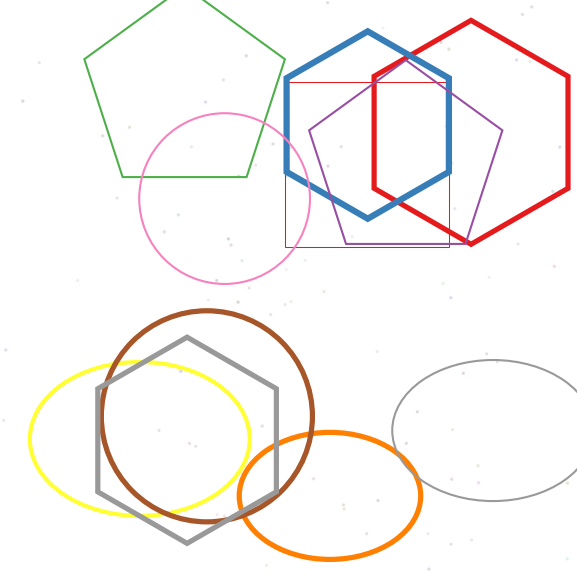[{"shape": "hexagon", "thickness": 2.5, "radius": 0.97, "center": [0.816, 0.77]}, {"shape": "square", "thickness": 0.5, "radius": 0.71, "center": [0.635, 0.714]}, {"shape": "hexagon", "thickness": 3, "radius": 0.81, "center": [0.637, 0.783]}, {"shape": "pentagon", "thickness": 1, "radius": 0.91, "center": [0.32, 0.84]}, {"shape": "pentagon", "thickness": 1, "radius": 0.88, "center": [0.703, 0.719]}, {"shape": "oval", "thickness": 2.5, "radius": 0.79, "center": [0.571, 0.14]}, {"shape": "oval", "thickness": 2, "radius": 0.95, "center": [0.242, 0.239]}, {"shape": "circle", "thickness": 2.5, "radius": 0.91, "center": [0.358, 0.278]}, {"shape": "circle", "thickness": 1, "radius": 0.74, "center": [0.389, 0.655]}, {"shape": "oval", "thickness": 1, "radius": 0.87, "center": [0.854, 0.254]}, {"shape": "hexagon", "thickness": 2.5, "radius": 0.89, "center": [0.324, 0.237]}]